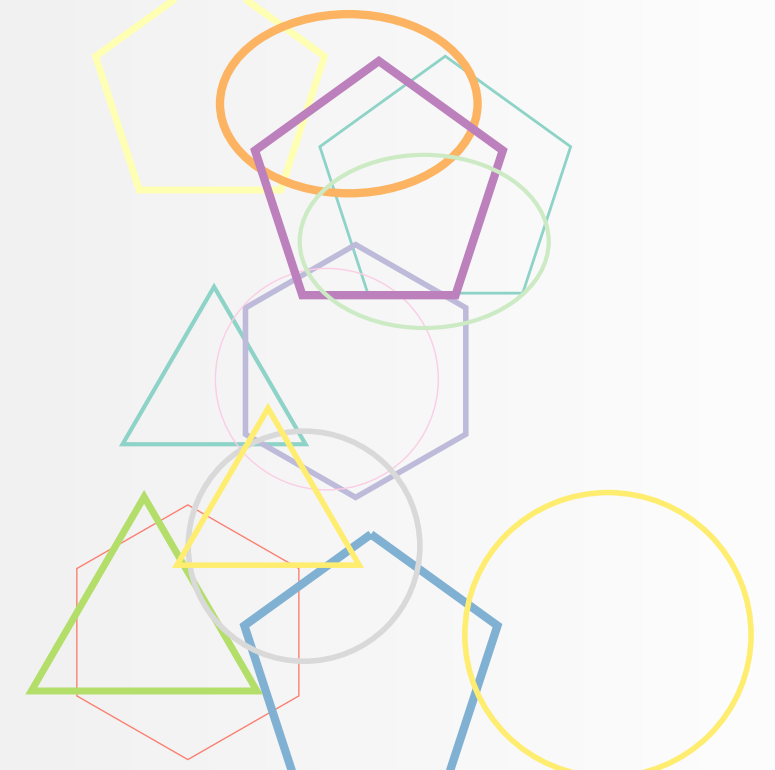[{"shape": "triangle", "thickness": 1.5, "radius": 0.68, "center": [0.276, 0.491]}, {"shape": "pentagon", "thickness": 1, "radius": 0.85, "center": [0.575, 0.757]}, {"shape": "pentagon", "thickness": 2.5, "radius": 0.78, "center": [0.271, 0.879]}, {"shape": "hexagon", "thickness": 2, "radius": 0.82, "center": [0.459, 0.518]}, {"shape": "hexagon", "thickness": 0.5, "radius": 0.83, "center": [0.242, 0.179]}, {"shape": "pentagon", "thickness": 3, "radius": 0.86, "center": [0.479, 0.134]}, {"shape": "oval", "thickness": 3, "radius": 0.83, "center": [0.45, 0.865]}, {"shape": "triangle", "thickness": 2.5, "radius": 0.84, "center": [0.186, 0.187]}, {"shape": "circle", "thickness": 0.5, "radius": 0.72, "center": [0.422, 0.508]}, {"shape": "circle", "thickness": 2, "radius": 0.75, "center": [0.392, 0.291]}, {"shape": "pentagon", "thickness": 3, "radius": 0.84, "center": [0.489, 0.753]}, {"shape": "oval", "thickness": 1.5, "radius": 0.8, "center": [0.547, 0.686]}, {"shape": "circle", "thickness": 2, "radius": 0.92, "center": [0.784, 0.176]}, {"shape": "triangle", "thickness": 2, "radius": 0.68, "center": [0.346, 0.334]}]